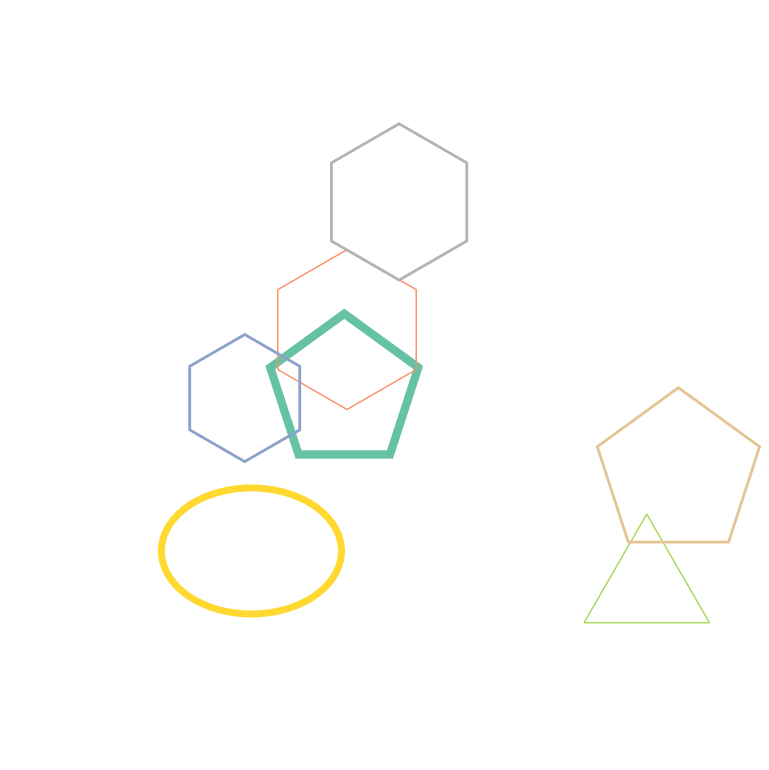[{"shape": "pentagon", "thickness": 3, "radius": 0.51, "center": [0.447, 0.492]}, {"shape": "hexagon", "thickness": 0.5, "radius": 0.52, "center": [0.451, 0.572]}, {"shape": "hexagon", "thickness": 1, "radius": 0.41, "center": [0.318, 0.483]}, {"shape": "triangle", "thickness": 0.5, "radius": 0.47, "center": [0.84, 0.238]}, {"shape": "oval", "thickness": 2.5, "radius": 0.58, "center": [0.327, 0.284]}, {"shape": "pentagon", "thickness": 1, "radius": 0.55, "center": [0.881, 0.386]}, {"shape": "hexagon", "thickness": 1, "radius": 0.51, "center": [0.518, 0.738]}]